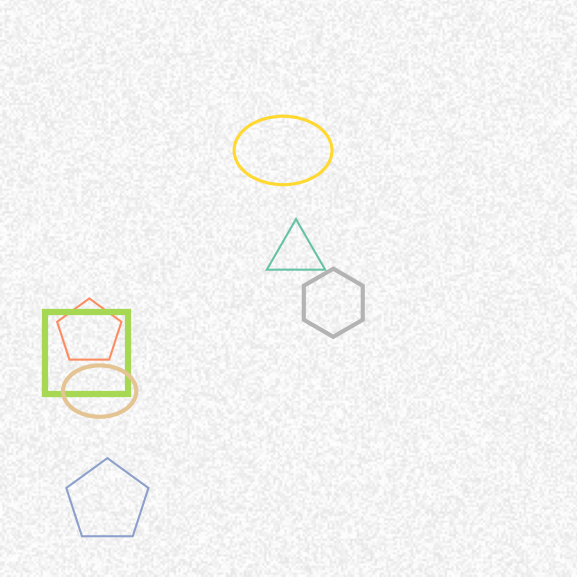[{"shape": "triangle", "thickness": 1, "radius": 0.29, "center": [0.513, 0.561]}, {"shape": "pentagon", "thickness": 1, "radius": 0.29, "center": [0.155, 0.424]}, {"shape": "pentagon", "thickness": 1, "radius": 0.37, "center": [0.186, 0.131]}, {"shape": "square", "thickness": 3, "radius": 0.36, "center": [0.15, 0.388]}, {"shape": "oval", "thickness": 1.5, "radius": 0.42, "center": [0.49, 0.739]}, {"shape": "oval", "thickness": 2, "radius": 0.32, "center": [0.173, 0.322]}, {"shape": "hexagon", "thickness": 2, "radius": 0.29, "center": [0.577, 0.475]}]